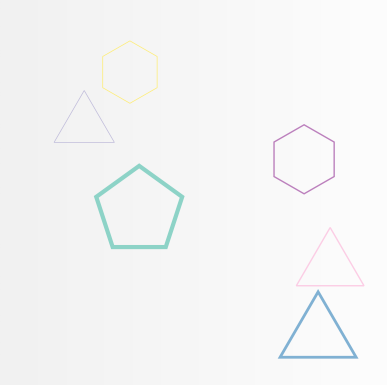[{"shape": "pentagon", "thickness": 3, "radius": 0.58, "center": [0.359, 0.453]}, {"shape": "triangle", "thickness": 0.5, "radius": 0.45, "center": [0.217, 0.675]}, {"shape": "triangle", "thickness": 2, "radius": 0.57, "center": [0.821, 0.129]}, {"shape": "triangle", "thickness": 1, "radius": 0.5, "center": [0.852, 0.308]}, {"shape": "hexagon", "thickness": 1, "radius": 0.45, "center": [0.785, 0.586]}, {"shape": "hexagon", "thickness": 0.5, "radius": 0.41, "center": [0.335, 0.813]}]